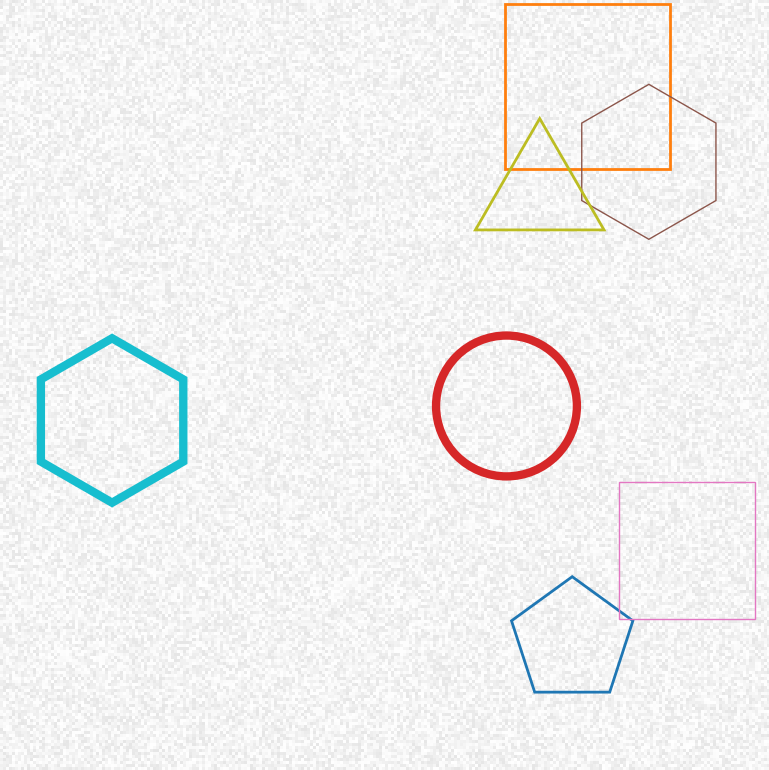[{"shape": "pentagon", "thickness": 1, "radius": 0.41, "center": [0.743, 0.168]}, {"shape": "square", "thickness": 1, "radius": 0.54, "center": [0.763, 0.888]}, {"shape": "circle", "thickness": 3, "radius": 0.46, "center": [0.658, 0.473]}, {"shape": "hexagon", "thickness": 0.5, "radius": 0.5, "center": [0.843, 0.79]}, {"shape": "square", "thickness": 0.5, "radius": 0.44, "center": [0.892, 0.285]}, {"shape": "triangle", "thickness": 1, "radius": 0.48, "center": [0.701, 0.75]}, {"shape": "hexagon", "thickness": 3, "radius": 0.53, "center": [0.146, 0.454]}]